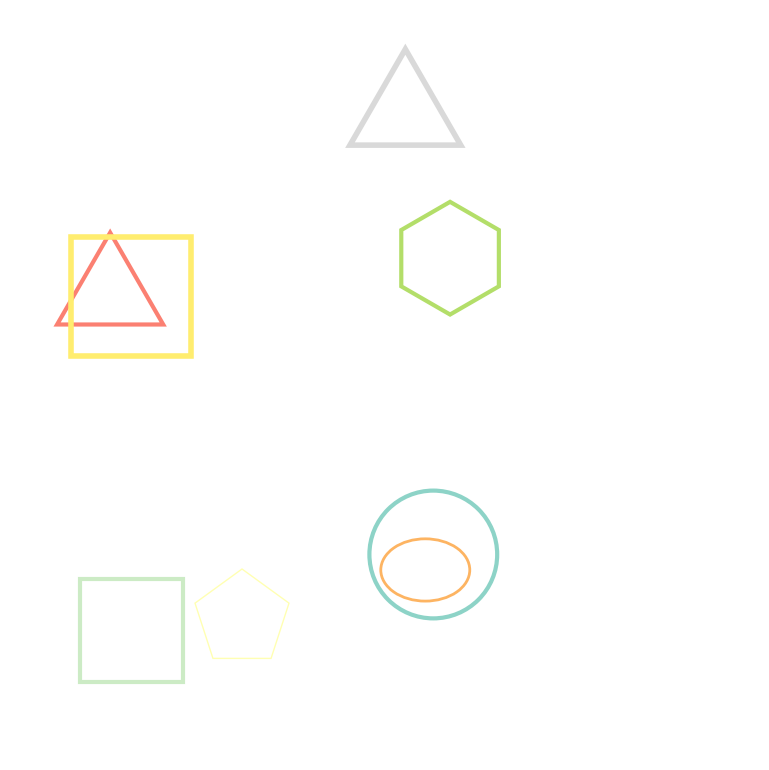[{"shape": "circle", "thickness": 1.5, "radius": 0.41, "center": [0.563, 0.28]}, {"shape": "pentagon", "thickness": 0.5, "radius": 0.32, "center": [0.314, 0.197]}, {"shape": "triangle", "thickness": 1.5, "radius": 0.4, "center": [0.143, 0.618]}, {"shape": "oval", "thickness": 1, "radius": 0.29, "center": [0.552, 0.26]}, {"shape": "hexagon", "thickness": 1.5, "radius": 0.37, "center": [0.585, 0.665]}, {"shape": "triangle", "thickness": 2, "radius": 0.42, "center": [0.526, 0.853]}, {"shape": "square", "thickness": 1.5, "radius": 0.33, "center": [0.171, 0.182]}, {"shape": "square", "thickness": 2, "radius": 0.39, "center": [0.17, 0.615]}]